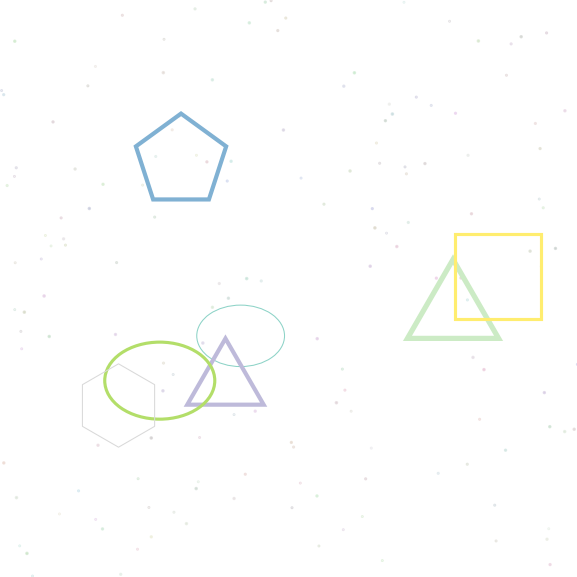[{"shape": "oval", "thickness": 0.5, "radius": 0.38, "center": [0.417, 0.418]}, {"shape": "triangle", "thickness": 2, "radius": 0.38, "center": [0.39, 0.337]}, {"shape": "pentagon", "thickness": 2, "radius": 0.41, "center": [0.313, 0.72]}, {"shape": "oval", "thickness": 1.5, "radius": 0.48, "center": [0.277, 0.34]}, {"shape": "hexagon", "thickness": 0.5, "radius": 0.36, "center": [0.205, 0.297]}, {"shape": "triangle", "thickness": 2.5, "radius": 0.46, "center": [0.784, 0.459]}, {"shape": "square", "thickness": 1.5, "radius": 0.37, "center": [0.862, 0.52]}]